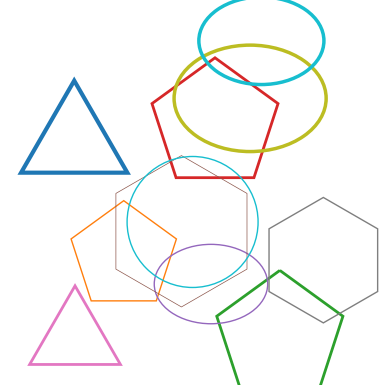[{"shape": "triangle", "thickness": 3, "radius": 0.8, "center": [0.193, 0.631]}, {"shape": "pentagon", "thickness": 1, "radius": 0.72, "center": [0.321, 0.335]}, {"shape": "pentagon", "thickness": 2, "radius": 0.86, "center": [0.727, 0.125]}, {"shape": "pentagon", "thickness": 2, "radius": 0.86, "center": [0.558, 0.678]}, {"shape": "oval", "thickness": 1, "radius": 0.74, "center": [0.548, 0.262]}, {"shape": "hexagon", "thickness": 0.5, "radius": 0.98, "center": [0.471, 0.399]}, {"shape": "triangle", "thickness": 2, "radius": 0.68, "center": [0.195, 0.121]}, {"shape": "hexagon", "thickness": 1, "radius": 0.81, "center": [0.84, 0.324]}, {"shape": "oval", "thickness": 2.5, "radius": 0.99, "center": [0.65, 0.745]}, {"shape": "oval", "thickness": 2.5, "radius": 0.81, "center": [0.679, 0.894]}, {"shape": "circle", "thickness": 1, "radius": 0.85, "center": [0.5, 0.423]}]